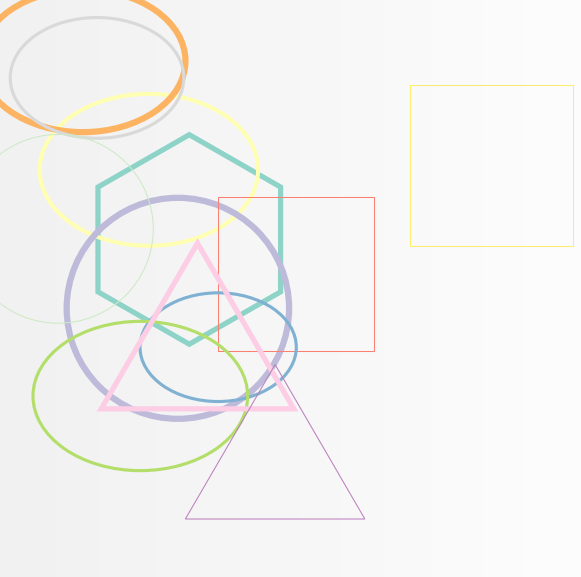[{"shape": "hexagon", "thickness": 2.5, "radius": 0.91, "center": [0.326, 0.585]}, {"shape": "oval", "thickness": 2, "radius": 0.94, "center": [0.256, 0.705]}, {"shape": "circle", "thickness": 3, "radius": 0.96, "center": [0.306, 0.465]}, {"shape": "square", "thickness": 0.5, "radius": 0.67, "center": [0.509, 0.524]}, {"shape": "oval", "thickness": 1.5, "radius": 0.67, "center": [0.375, 0.398]}, {"shape": "oval", "thickness": 3, "radius": 0.88, "center": [0.142, 0.894]}, {"shape": "oval", "thickness": 1.5, "radius": 0.92, "center": [0.241, 0.313]}, {"shape": "triangle", "thickness": 2.5, "radius": 0.96, "center": [0.34, 0.387]}, {"shape": "oval", "thickness": 1.5, "radius": 0.75, "center": [0.167, 0.864]}, {"shape": "triangle", "thickness": 0.5, "radius": 0.89, "center": [0.473, 0.19]}, {"shape": "circle", "thickness": 0.5, "radius": 0.82, "center": [0.1, 0.603]}, {"shape": "square", "thickness": 0.5, "radius": 0.7, "center": [0.846, 0.712]}]